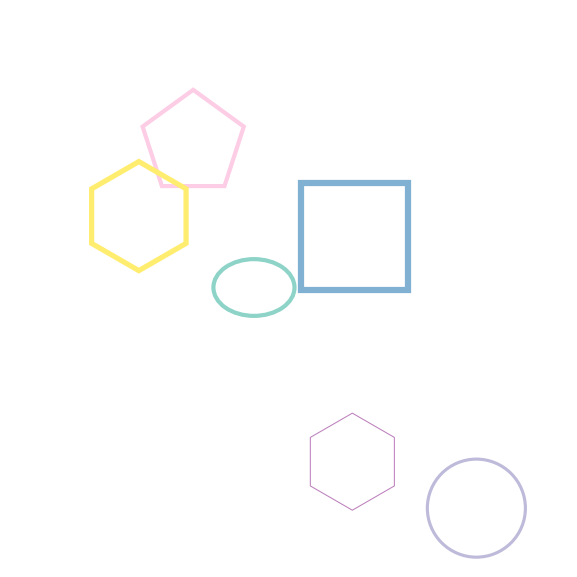[{"shape": "oval", "thickness": 2, "radius": 0.35, "center": [0.44, 0.501]}, {"shape": "circle", "thickness": 1.5, "radius": 0.42, "center": [0.825, 0.119]}, {"shape": "square", "thickness": 3, "radius": 0.46, "center": [0.614, 0.589]}, {"shape": "pentagon", "thickness": 2, "radius": 0.46, "center": [0.335, 0.751]}, {"shape": "hexagon", "thickness": 0.5, "radius": 0.42, "center": [0.61, 0.2]}, {"shape": "hexagon", "thickness": 2.5, "radius": 0.47, "center": [0.24, 0.625]}]